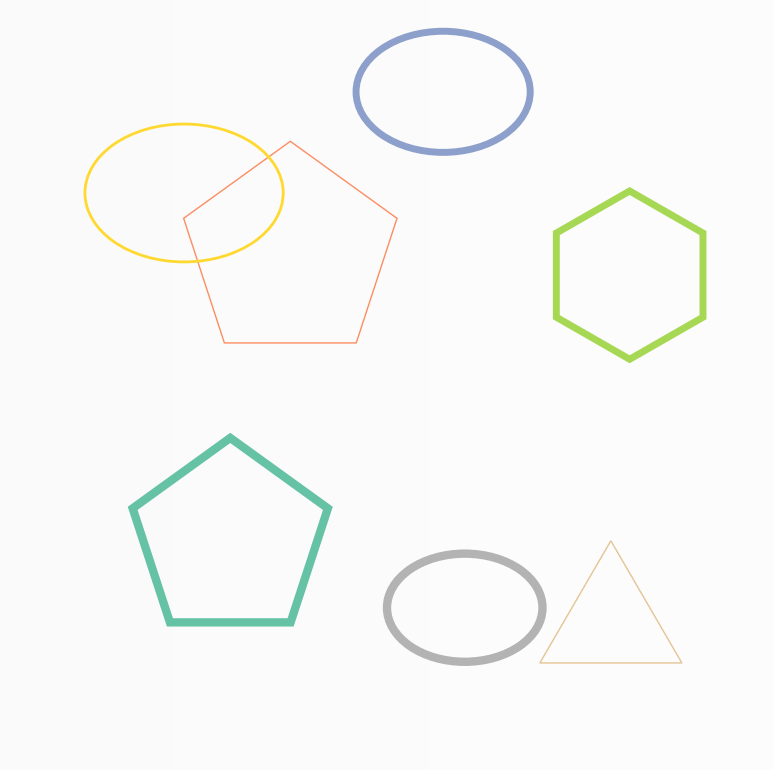[{"shape": "pentagon", "thickness": 3, "radius": 0.66, "center": [0.297, 0.299]}, {"shape": "pentagon", "thickness": 0.5, "radius": 0.72, "center": [0.375, 0.672]}, {"shape": "oval", "thickness": 2.5, "radius": 0.56, "center": [0.572, 0.881]}, {"shape": "hexagon", "thickness": 2.5, "radius": 0.55, "center": [0.812, 0.643]}, {"shape": "oval", "thickness": 1, "radius": 0.64, "center": [0.238, 0.749]}, {"shape": "triangle", "thickness": 0.5, "radius": 0.53, "center": [0.788, 0.192]}, {"shape": "oval", "thickness": 3, "radius": 0.5, "center": [0.6, 0.211]}]